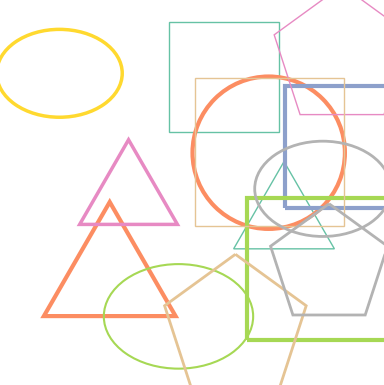[{"shape": "triangle", "thickness": 1, "radius": 0.76, "center": [0.738, 0.429]}, {"shape": "square", "thickness": 1, "radius": 0.71, "center": [0.581, 0.8]}, {"shape": "circle", "thickness": 3, "radius": 0.99, "center": [0.698, 0.603]}, {"shape": "triangle", "thickness": 3, "radius": 0.99, "center": [0.285, 0.278]}, {"shape": "square", "thickness": 3, "radius": 0.79, "center": [0.899, 0.619]}, {"shape": "pentagon", "thickness": 1, "radius": 0.93, "center": [0.888, 0.852]}, {"shape": "triangle", "thickness": 2.5, "radius": 0.73, "center": [0.334, 0.49]}, {"shape": "square", "thickness": 3, "radius": 0.93, "center": [0.827, 0.301]}, {"shape": "oval", "thickness": 1.5, "radius": 0.97, "center": [0.464, 0.178]}, {"shape": "oval", "thickness": 2.5, "radius": 0.82, "center": [0.154, 0.81]}, {"shape": "pentagon", "thickness": 2, "radius": 0.97, "center": [0.611, 0.146]}, {"shape": "square", "thickness": 1, "radius": 0.97, "center": [0.7, 0.605]}, {"shape": "oval", "thickness": 2, "radius": 0.88, "center": [0.838, 0.51]}, {"shape": "pentagon", "thickness": 2, "radius": 0.8, "center": [0.855, 0.311]}]